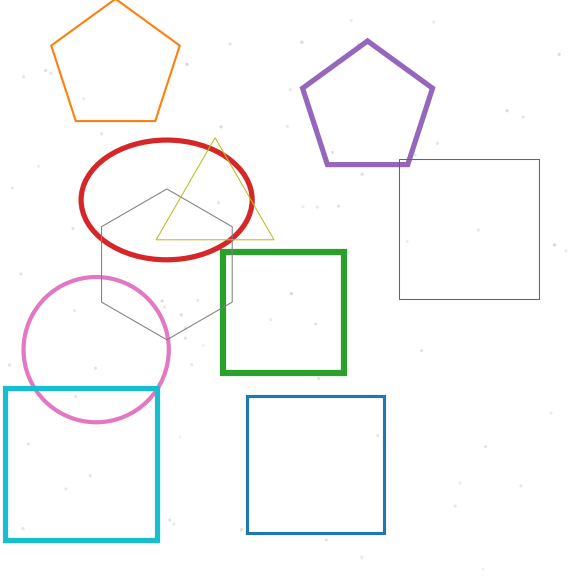[{"shape": "square", "thickness": 1.5, "radius": 0.59, "center": [0.546, 0.195]}, {"shape": "pentagon", "thickness": 1, "radius": 0.58, "center": [0.2, 0.884]}, {"shape": "square", "thickness": 3, "radius": 0.52, "center": [0.491, 0.458]}, {"shape": "oval", "thickness": 2.5, "radius": 0.74, "center": [0.289, 0.653]}, {"shape": "pentagon", "thickness": 2.5, "radius": 0.59, "center": [0.636, 0.81]}, {"shape": "square", "thickness": 0.5, "radius": 0.6, "center": [0.812, 0.603]}, {"shape": "circle", "thickness": 2, "radius": 0.63, "center": [0.167, 0.394]}, {"shape": "hexagon", "thickness": 0.5, "radius": 0.65, "center": [0.289, 0.541]}, {"shape": "triangle", "thickness": 0.5, "radius": 0.59, "center": [0.372, 0.643]}, {"shape": "square", "thickness": 2.5, "radius": 0.66, "center": [0.14, 0.196]}]